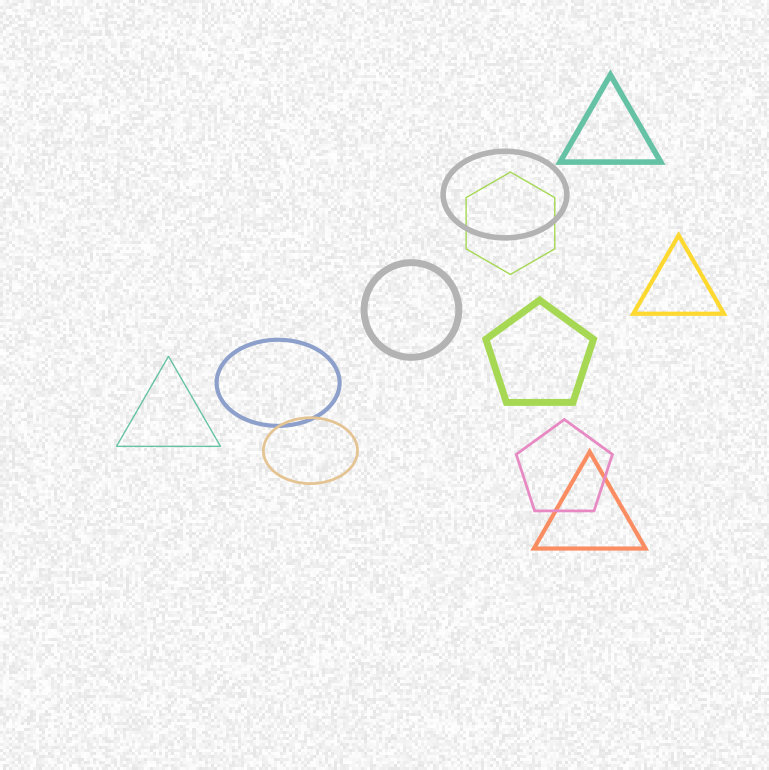[{"shape": "triangle", "thickness": 0.5, "radius": 0.39, "center": [0.219, 0.459]}, {"shape": "triangle", "thickness": 2, "radius": 0.38, "center": [0.793, 0.827]}, {"shape": "triangle", "thickness": 1.5, "radius": 0.42, "center": [0.766, 0.329]}, {"shape": "oval", "thickness": 1.5, "radius": 0.4, "center": [0.361, 0.503]}, {"shape": "pentagon", "thickness": 1, "radius": 0.33, "center": [0.733, 0.39]}, {"shape": "hexagon", "thickness": 0.5, "radius": 0.33, "center": [0.663, 0.71]}, {"shape": "pentagon", "thickness": 2.5, "radius": 0.37, "center": [0.701, 0.537]}, {"shape": "triangle", "thickness": 1.5, "radius": 0.34, "center": [0.881, 0.627]}, {"shape": "oval", "thickness": 1, "radius": 0.31, "center": [0.403, 0.415]}, {"shape": "oval", "thickness": 2, "radius": 0.4, "center": [0.656, 0.747]}, {"shape": "circle", "thickness": 2.5, "radius": 0.31, "center": [0.534, 0.597]}]